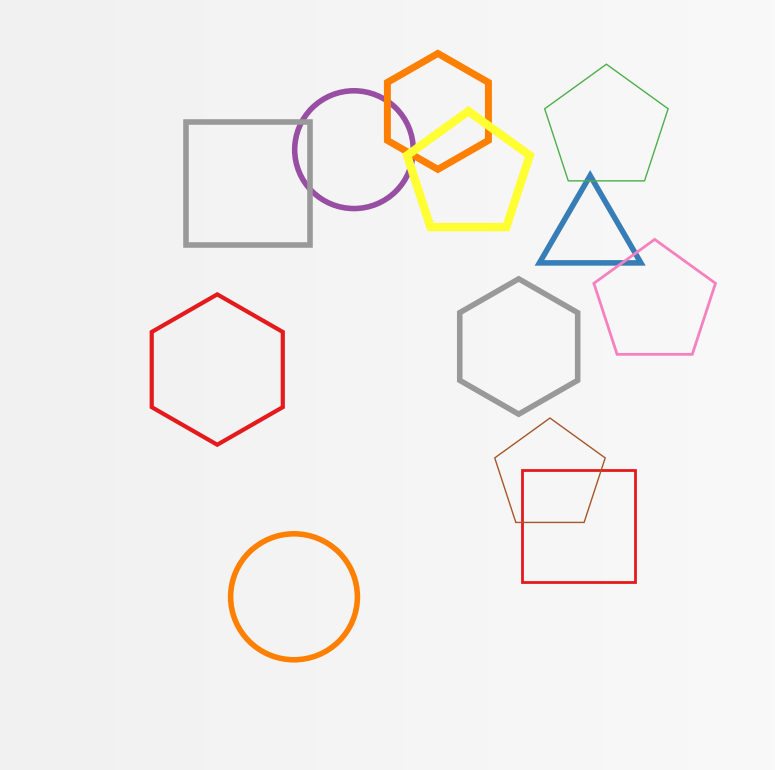[{"shape": "hexagon", "thickness": 1.5, "radius": 0.49, "center": [0.28, 0.52]}, {"shape": "square", "thickness": 1, "radius": 0.36, "center": [0.747, 0.317]}, {"shape": "triangle", "thickness": 2, "radius": 0.38, "center": [0.762, 0.696]}, {"shape": "pentagon", "thickness": 0.5, "radius": 0.42, "center": [0.782, 0.833]}, {"shape": "circle", "thickness": 2, "radius": 0.38, "center": [0.457, 0.806]}, {"shape": "circle", "thickness": 2, "radius": 0.41, "center": [0.379, 0.225]}, {"shape": "hexagon", "thickness": 2.5, "radius": 0.38, "center": [0.565, 0.855]}, {"shape": "pentagon", "thickness": 3, "radius": 0.42, "center": [0.604, 0.772]}, {"shape": "pentagon", "thickness": 0.5, "radius": 0.37, "center": [0.71, 0.382]}, {"shape": "pentagon", "thickness": 1, "radius": 0.41, "center": [0.845, 0.607]}, {"shape": "square", "thickness": 2, "radius": 0.4, "center": [0.32, 0.762]}, {"shape": "hexagon", "thickness": 2, "radius": 0.44, "center": [0.669, 0.55]}]